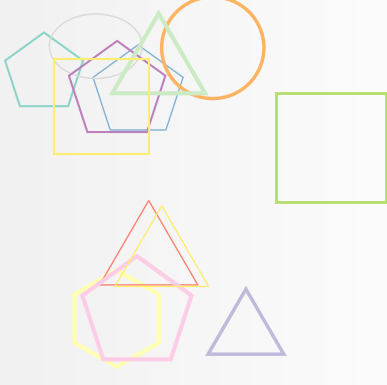[{"shape": "pentagon", "thickness": 1.5, "radius": 0.53, "center": [0.114, 0.81]}, {"shape": "hexagon", "thickness": 3, "radius": 0.63, "center": [0.301, 0.172]}, {"shape": "triangle", "thickness": 2.5, "radius": 0.56, "center": [0.635, 0.136]}, {"shape": "triangle", "thickness": 1, "radius": 0.73, "center": [0.384, 0.333]}, {"shape": "pentagon", "thickness": 1, "radius": 0.61, "center": [0.356, 0.761]}, {"shape": "circle", "thickness": 2.5, "radius": 0.66, "center": [0.549, 0.876]}, {"shape": "square", "thickness": 2, "radius": 0.71, "center": [0.855, 0.618]}, {"shape": "pentagon", "thickness": 3, "radius": 0.74, "center": [0.354, 0.187]}, {"shape": "oval", "thickness": 1, "radius": 0.6, "center": [0.247, 0.88]}, {"shape": "pentagon", "thickness": 1.5, "radius": 0.65, "center": [0.302, 0.763]}, {"shape": "triangle", "thickness": 3, "radius": 0.69, "center": [0.41, 0.827]}, {"shape": "square", "thickness": 1.5, "radius": 0.61, "center": [0.262, 0.724]}, {"shape": "triangle", "thickness": 1, "radius": 0.7, "center": [0.417, 0.326]}]